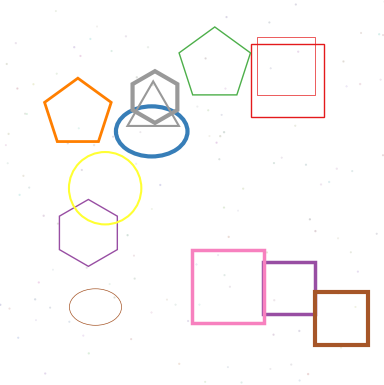[{"shape": "square", "thickness": 0.5, "radius": 0.38, "center": [0.742, 0.828]}, {"shape": "square", "thickness": 1, "radius": 0.47, "center": [0.747, 0.79]}, {"shape": "oval", "thickness": 3, "radius": 0.46, "center": [0.394, 0.659]}, {"shape": "pentagon", "thickness": 1, "radius": 0.49, "center": [0.558, 0.832]}, {"shape": "square", "thickness": 2.5, "radius": 0.34, "center": [0.751, 0.252]}, {"shape": "hexagon", "thickness": 1, "radius": 0.43, "center": [0.23, 0.395]}, {"shape": "pentagon", "thickness": 2, "radius": 0.45, "center": [0.202, 0.706]}, {"shape": "circle", "thickness": 1.5, "radius": 0.47, "center": [0.273, 0.511]}, {"shape": "oval", "thickness": 0.5, "radius": 0.34, "center": [0.248, 0.202]}, {"shape": "square", "thickness": 3, "radius": 0.34, "center": [0.888, 0.174]}, {"shape": "square", "thickness": 2.5, "radius": 0.47, "center": [0.593, 0.256]}, {"shape": "triangle", "thickness": 1.5, "radius": 0.39, "center": [0.398, 0.711]}, {"shape": "hexagon", "thickness": 3, "radius": 0.34, "center": [0.402, 0.748]}]